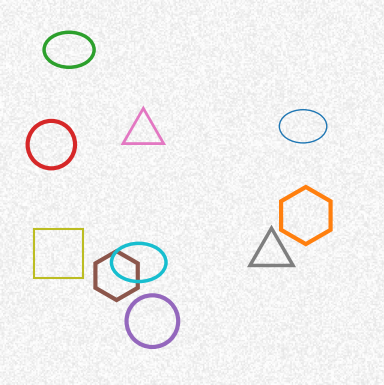[{"shape": "oval", "thickness": 1, "radius": 0.31, "center": [0.787, 0.672]}, {"shape": "hexagon", "thickness": 3, "radius": 0.37, "center": [0.794, 0.44]}, {"shape": "oval", "thickness": 2.5, "radius": 0.32, "center": [0.179, 0.871]}, {"shape": "circle", "thickness": 3, "radius": 0.31, "center": [0.133, 0.624]}, {"shape": "circle", "thickness": 3, "radius": 0.34, "center": [0.396, 0.166]}, {"shape": "hexagon", "thickness": 3, "radius": 0.32, "center": [0.303, 0.284]}, {"shape": "triangle", "thickness": 2, "radius": 0.31, "center": [0.372, 0.658]}, {"shape": "triangle", "thickness": 2.5, "radius": 0.32, "center": [0.705, 0.343]}, {"shape": "square", "thickness": 1.5, "radius": 0.32, "center": [0.152, 0.341]}, {"shape": "oval", "thickness": 2.5, "radius": 0.35, "center": [0.36, 0.318]}]